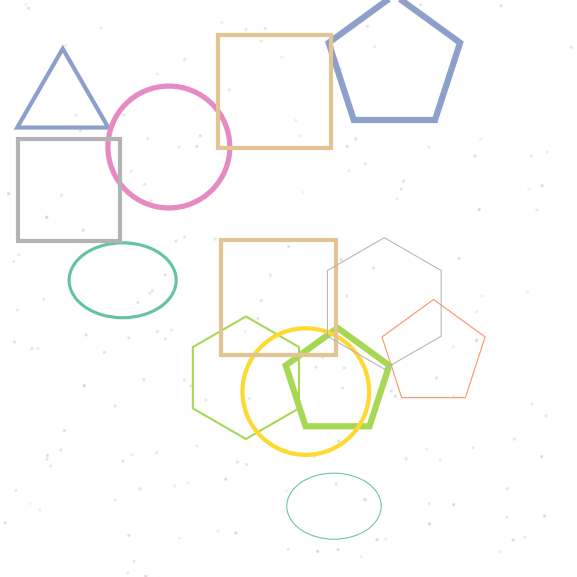[{"shape": "oval", "thickness": 1.5, "radius": 0.46, "center": [0.212, 0.514]}, {"shape": "oval", "thickness": 0.5, "radius": 0.41, "center": [0.578, 0.123]}, {"shape": "pentagon", "thickness": 0.5, "radius": 0.47, "center": [0.751, 0.387]}, {"shape": "triangle", "thickness": 2, "radius": 0.46, "center": [0.109, 0.824]}, {"shape": "pentagon", "thickness": 3, "radius": 0.6, "center": [0.683, 0.888]}, {"shape": "circle", "thickness": 2.5, "radius": 0.53, "center": [0.292, 0.745]}, {"shape": "pentagon", "thickness": 3, "radius": 0.47, "center": [0.584, 0.337]}, {"shape": "hexagon", "thickness": 1, "radius": 0.53, "center": [0.426, 0.345]}, {"shape": "circle", "thickness": 2, "radius": 0.55, "center": [0.53, 0.321]}, {"shape": "square", "thickness": 2, "radius": 0.5, "center": [0.482, 0.484]}, {"shape": "square", "thickness": 2, "radius": 0.49, "center": [0.475, 0.841]}, {"shape": "square", "thickness": 2, "radius": 0.44, "center": [0.119, 0.67]}, {"shape": "hexagon", "thickness": 0.5, "radius": 0.57, "center": [0.665, 0.474]}]